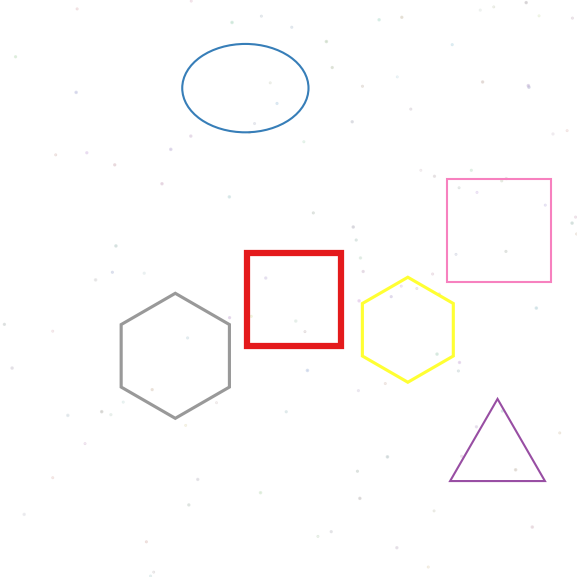[{"shape": "square", "thickness": 3, "radius": 0.41, "center": [0.509, 0.48]}, {"shape": "oval", "thickness": 1, "radius": 0.55, "center": [0.425, 0.847]}, {"shape": "triangle", "thickness": 1, "radius": 0.47, "center": [0.862, 0.214]}, {"shape": "hexagon", "thickness": 1.5, "radius": 0.45, "center": [0.706, 0.428]}, {"shape": "square", "thickness": 1, "radius": 0.45, "center": [0.864, 0.6]}, {"shape": "hexagon", "thickness": 1.5, "radius": 0.54, "center": [0.304, 0.383]}]